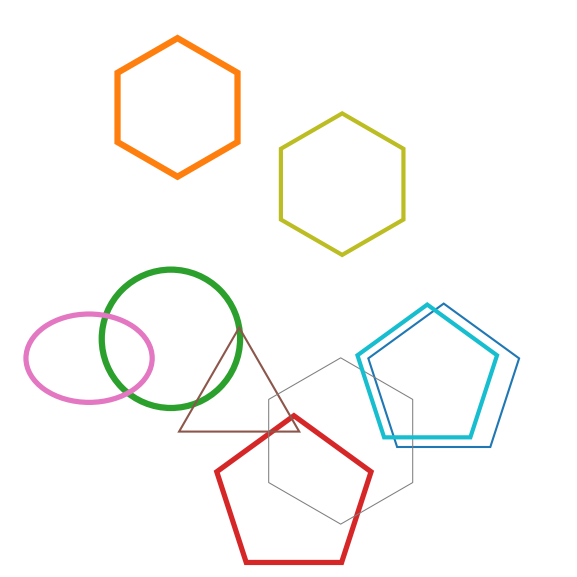[{"shape": "pentagon", "thickness": 1, "radius": 0.69, "center": [0.768, 0.336]}, {"shape": "hexagon", "thickness": 3, "radius": 0.6, "center": [0.307, 0.813]}, {"shape": "circle", "thickness": 3, "radius": 0.6, "center": [0.296, 0.412]}, {"shape": "pentagon", "thickness": 2.5, "radius": 0.7, "center": [0.509, 0.139]}, {"shape": "triangle", "thickness": 1, "radius": 0.6, "center": [0.414, 0.312]}, {"shape": "oval", "thickness": 2.5, "radius": 0.55, "center": [0.154, 0.379]}, {"shape": "hexagon", "thickness": 0.5, "radius": 0.72, "center": [0.59, 0.236]}, {"shape": "hexagon", "thickness": 2, "radius": 0.61, "center": [0.593, 0.68]}, {"shape": "pentagon", "thickness": 2, "radius": 0.64, "center": [0.74, 0.345]}]